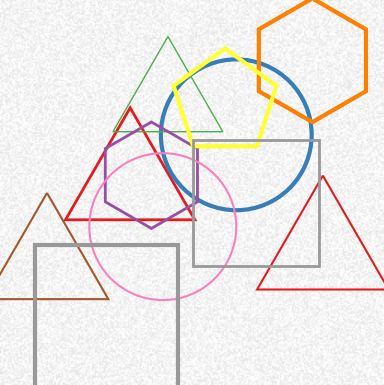[{"shape": "triangle", "thickness": 1.5, "radius": 0.99, "center": [0.839, 0.347]}, {"shape": "triangle", "thickness": 2, "radius": 0.97, "center": [0.338, 0.526]}, {"shape": "circle", "thickness": 3, "radius": 0.98, "center": [0.614, 0.65]}, {"shape": "triangle", "thickness": 1, "radius": 0.82, "center": [0.436, 0.74]}, {"shape": "hexagon", "thickness": 2, "radius": 0.69, "center": [0.393, 0.545]}, {"shape": "hexagon", "thickness": 3, "radius": 0.8, "center": [0.811, 0.843]}, {"shape": "pentagon", "thickness": 3, "radius": 0.7, "center": [0.584, 0.734]}, {"shape": "triangle", "thickness": 1.5, "radius": 0.92, "center": [0.122, 0.315]}, {"shape": "circle", "thickness": 1.5, "radius": 0.95, "center": [0.423, 0.411]}, {"shape": "square", "thickness": 3, "radius": 0.93, "center": [0.277, 0.178]}, {"shape": "square", "thickness": 2, "radius": 0.81, "center": [0.665, 0.473]}]